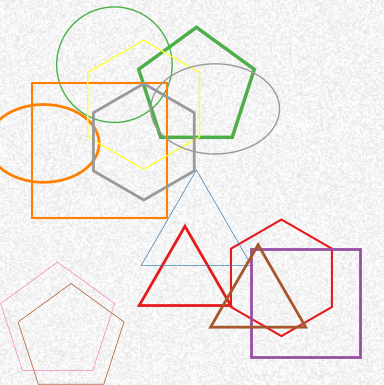[{"shape": "hexagon", "thickness": 1.5, "radius": 0.76, "center": [0.731, 0.278]}, {"shape": "triangle", "thickness": 2, "radius": 0.69, "center": [0.48, 0.275]}, {"shape": "triangle", "thickness": 0.5, "radius": 0.83, "center": [0.51, 0.393]}, {"shape": "circle", "thickness": 1, "radius": 0.75, "center": [0.297, 0.832]}, {"shape": "pentagon", "thickness": 2.5, "radius": 0.79, "center": [0.51, 0.771]}, {"shape": "square", "thickness": 2, "radius": 0.71, "center": [0.794, 0.213]}, {"shape": "oval", "thickness": 2, "radius": 0.72, "center": [0.113, 0.628]}, {"shape": "square", "thickness": 1.5, "radius": 0.88, "center": [0.258, 0.61]}, {"shape": "hexagon", "thickness": 1, "radius": 0.84, "center": [0.373, 0.728]}, {"shape": "triangle", "thickness": 2, "radius": 0.71, "center": [0.67, 0.222]}, {"shape": "pentagon", "thickness": 0.5, "radius": 0.72, "center": [0.185, 0.119]}, {"shape": "pentagon", "thickness": 0.5, "radius": 0.78, "center": [0.15, 0.164]}, {"shape": "oval", "thickness": 1, "radius": 0.84, "center": [0.559, 0.717]}, {"shape": "hexagon", "thickness": 2, "radius": 0.76, "center": [0.374, 0.632]}]